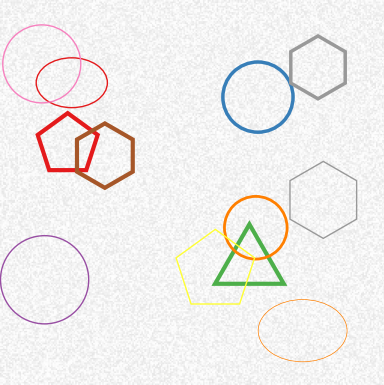[{"shape": "oval", "thickness": 1, "radius": 0.46, "center": [0.186, 0.785]}, {"shape": "pentagon", "thickness": 3, "radius": 0.41, "center": [0.176, 0.624]}, {"shape": "circle", "thickness": 2.5, "radius": 0.46, "center": [0.67, 0.748]}, {"shape": "triangle", "thickness": 3, "radius": 0.52, "center": [0.648, 0.314]}, {"shape": "circle", "thickness": 1, "radius": 0.57, "center": [0.116, 0.273]}, {"shape": "circle", "thickness": 2, "radius": 0.41, "center": [0.664, 0.408]}, {"shape": "oval", "thickness": 0.5, "radius": 0.58, "center": [0.786, 0.141]}, {"shape": "pentagon", "thickness": 1, "radius": 0.54, "center": [0.559, 0.297]}, {"shape": "hexagon", "thickness": 3, "radius": 0.42, "center": [0.272, 0.596]}, {"shape": "circle", "thickness": 1, "radius": 0.51, "center": [0.109, 0.834]}, {"shape": "hexagon", "thickness": 2.5, "radius": 0.41, "center": [0.826, 0.825]}, {"shape": "hexagon", "thickness": 1, "radius": 0.5, "center": [0.84, 0.481]}]